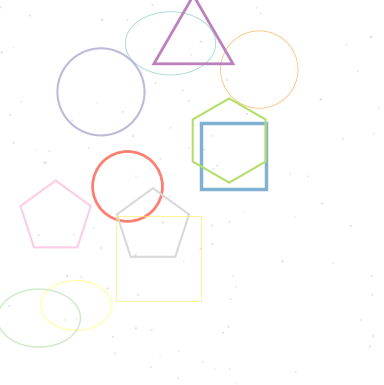[{"shape": "oval", "thickness": 0.5, "radius": 0.59, "center": [0.443, 0.887]}, {"shape": "oval", "thickness": 1, "radius": 0.46, "center": [0.198, 0.207]}, {"shape": "circle", "thickness": 1.5, "radius": 0.57, "center": [0.262, 0.761]}, {"shape": "circle", "thickness": 2, "radius": 0.45, "center": [0.331, 0.516]}, {"shape": "square", "thickness": 2.5, "radius": 0.42, "center": [0.607, 0.595]}, {"shape": "circle", "thickness": 0.5, "radius": 0.5, "center": [0.674, 0.819]}, {"shape": "hexagon", "thickness": 1.5, "radius": 0.55, "center": [0.595, 0.635]}, {"shape": "pentagon", "thickness": 1.5, "radius": 0.48, "center": [0.145, 0.435]}, {"shape": "pentagon", "thickness": 1.5, "radius": 0.49, "center": [0.397, 0.413]}, {"shape": "triangle", "thickness": 2, "radius": 0.59, "center": [0.502, 0.894]}, {"shape": "oval", "thickness": 1, "radius": 0.54, "center": [0.101, 0.174]}, {"shape": "square", "thickness": 0.5, "radius": 0.55, "center": [0.412, 0.329]}]